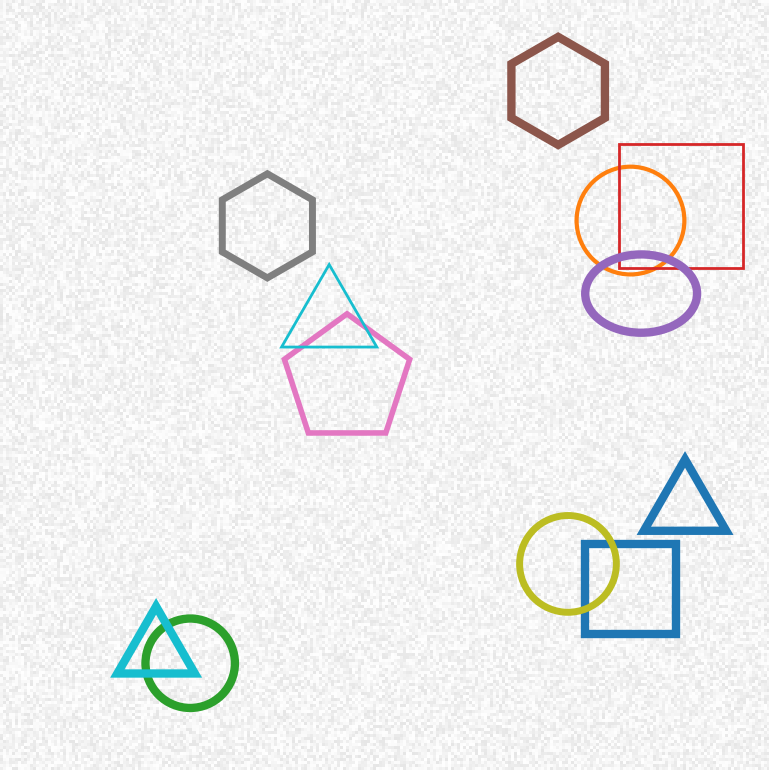[{"shape": "triangle", "thickness": 3, "radius": 0.31, "center": [0.89, 0.342]}, {"shape": "square", "thickness": 3, "radius": 0.29, "center": [0.819, 0.235]}, {"shape": "circle", "thickness": 1.5, "radius": 0.35, "center": [0.819, 0.714]}, {"shape": "circle", "thickness": 3, "radius": 0.29, "center": [0.247, 0.139]}, {"shape": "square", "thickness": 1, "radius": 0.4, "center": [0.885, 0.732]}, {"shape": "oval", "thickness": 3, "radius": 0.36, "center": [0.833, 0.619]}, {"shape": "hexagon", "thickness": 3, "radius": 0.35, "center": [0.725, 0.882]}, {"shape": "pentagon", "thickness": 2, "radius": 0.43, "center": [0.451, 0.507]}, {"shape": "hexagon", "thickness": 2.5, "radius": 0.34, "center": [0.347, 0.707]}, {"shape": "circle", "thickness": 2.5, "radius": 0.31, "center": [0.738, 0.268]}, {"shape": "triangle", "thickness": 3, "radius": 0.29, "center": [0.203, 0.154]}, {"shape": "triangle", "thickness": 1, "radius": 0.36, "center": [0.428, 0.585]}]